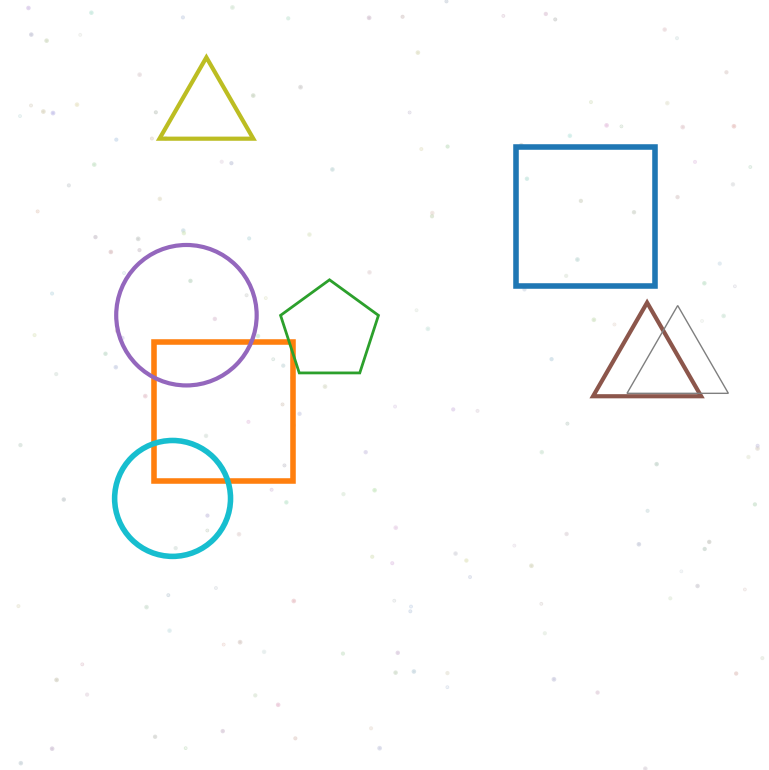[{"shape": "square", "thickness": 2, "radius": 0.45, "center": [0.76, 0.719]}, {"shape": "square", "thickness": 2, "radius": 0.45, "center": [0.29, 0.465]}, {"shape": "pentagon", "thickness": 1, "radius": 0.33, "center": [0.428, 0.57]}, {"shape": "circle", "thickness": 1.5, "radius": 0.46, "center": [0.242, 0.591]}, {"shape": "triangle", "thickness": 1.5, "radius": 0.41, "center": [0.84, 0.526]}, {"shape": "triangle", "thickness": 0.5, "radius": 0.38, "center": [0.88, 0.527]}, {"shape": "triangle", "thickness": 1.5, "radius": 0.35, "center": [0.268, 0.855]}, {"shape": "circle", "thickness": 2, "radius": 0.38, "center": [0.224, 0.353]}]